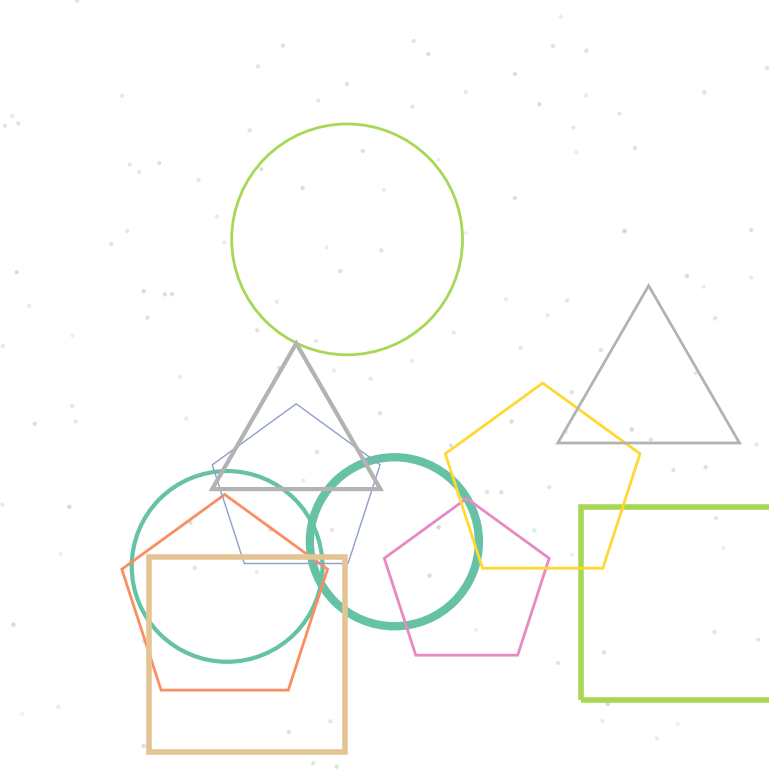[{"shape": "circle", "thickness": 1.5, "radius": 0.62, "center": [0.295, 0.264]}, {"shape": "circle", "thickness": 3, "radius": 0.55, "center": [0.512, 0.296]}, {"shape": "pentagon", "thickness": 1, "radius": 0.7, "center": [0.292, 0.217]}, {"shape": "pentagon", "thickness": 0.5, "radius": 0.57, "center": [0.385, 0.361]}, {"shape": "pentagon", "thickness": 1, "radius": 0.56, "center": [0.606, 0.24]}, {"shape": "square", "thickness": 2, "radius": 0.63, "center": [0.88, 0.216]}, {"shape": "circle", "thickness": 1, "radius": 0.75, "center": [0.451, 0.689]}, {"shape": "pentagon", "thickness": 1, "radius": 0.66, "center": [0.705, 0.37]}, {"shape": "square", "thickness": 2, "radius": 0.63, "center": [0.321, 0.15]}, {"shape": "triangle", "thickness": 1, "radius": 0.68, "center": [0.842, 0.493]}, {"shape": "triangle", "thickness": 1.5, "radius": 0.63, "center": [0.385, 0.428]}]